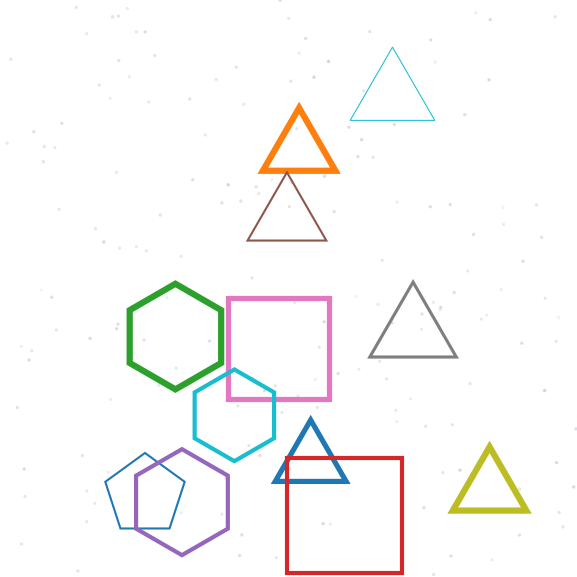[{"shape": "triangle", "thickness": 2.5, "radius": 0.35, "center": [0.538, 0.201]}, {"shape": "pentagon", "thickness": 1, "radius": 0.36, "center": [0.251, 0.143]}, {"shape": "triangle", "thickness": 3, "radius": 0.36, "center": [0.518, 0.74]}, {"shape": "hexagon", "thickness": 3, "radius": 0.46, "center": [0.304, 0.416]}, {"shape": "square", "thickness": 2, "radius": 0.5, "center": [0.597, 0.106]}, {"shape": "hexagon", "thickness": 2, "radius": 0.46, "center": [0.315, 0.13]}, {"shape": "triangle", "thickness": 1, "radius": 0.39, "center": [0.497, 0.622]}, {"shape": "square", "thickness": 2.5, "radius": 0.44, "center": [0.483, 0.395]}, {"shape": "triangle", "thickness": 1.5, "radius": 0.43, "center": [0.715, 0.424]}, {"shape": "triangle", "thickness": 3, "radius": 0.37, "center": [0.848, 0.152]}, {"shape": "triangle", "thickness": 0.5, "radius": 0.42, "center": [0.68, 0.833]}, {"shape": "hexagon", "thickness": 2, "radius": 0.4, "center": [0.406, 0.28]}]